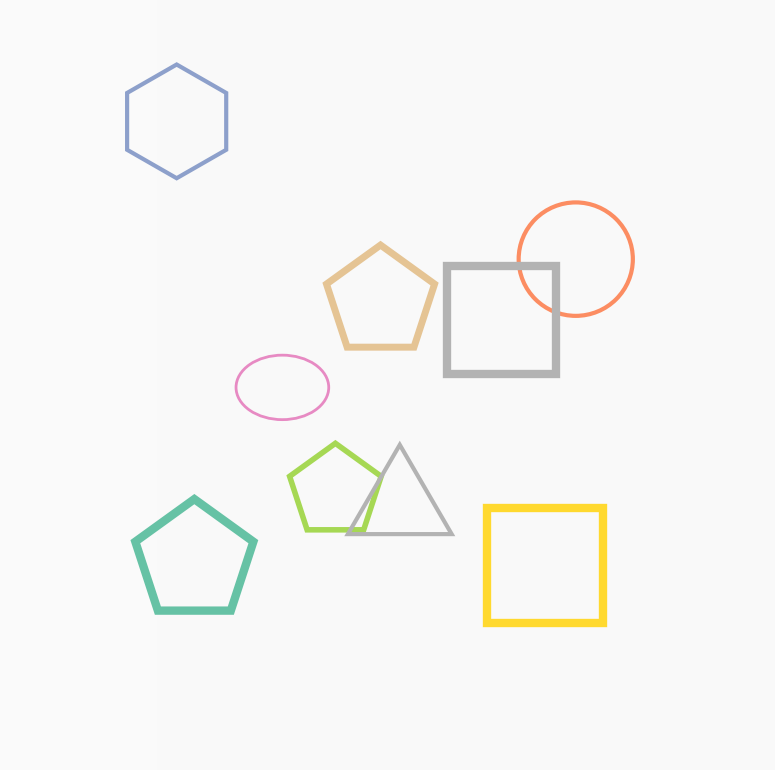[{"shape": "pentagon", "thickness": 3, "radius": 0.4, "center": [0.251, 0.272]}, {"shape": "circle", "thickness": 1.5, "radius": 0.37, "center": [0.743, 0.663]}, {"shape": "hexagon", "thickness": 1.5, "radius": 0.37, "center": [0.228, 0.842]}, {"shape": "oval", "thickness": 1, "radius": 0.3, "center": [0.364, 0.497]}, {"shape": "pentagon", "thickness": 2, "radius": 0.31, "center": [0.433, 0.362]}, {"shape": "square", "thickness": 3, "radius": 0.37, "center": [0.703, 0.266]}, {"shape": "pentagon", "thickness": 2.5, "radius": 0.37, "center": [0.491, 0.608]}, {"shape": "square", "thickness": 3, "radius": 0.35, "center": [0.647, 0.584]}, {"shape": "triangle", "thickness": 1.5, "radius": 0.39, "center": [0.516, 0.345]}]